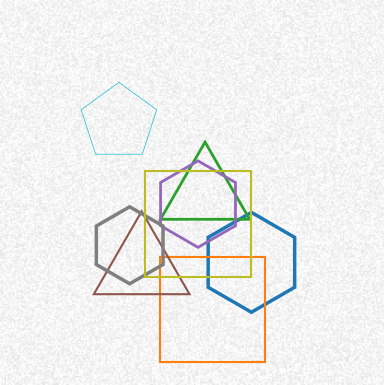[{"shape": "hexagon", "thickness": 2.5, "radius": 0.65, "center": [0.653, 0.319]}, {"shape": "square", "thickness": 1.5, "radius": 0.68, "center": [0.553, 0.196]}, {"shape": "triangle", "thickness": 2, "radius": 0.67, "center": [0.533, 0.497]}, {"shape": "hexagon", "thickness": 2, "radius": 0.56, "center": [0.514, 0.47]}, {"shape": "triangle", "thickness": 1.5, "radius": 0.72, "center": [0.368, 0.308]}, {"shape": "hexagon", "thickness": 2.5, "radius": 0.5, "center": [0.337, 0.363]}, {"shape": "square", "thickness": 1.5, "radius": 0.69, "center": [0.515, 0.418]}, {"shape": "pentagon", "thickness": 0.5, "radius": 0.52, "center": [0.309, 0.683]}]